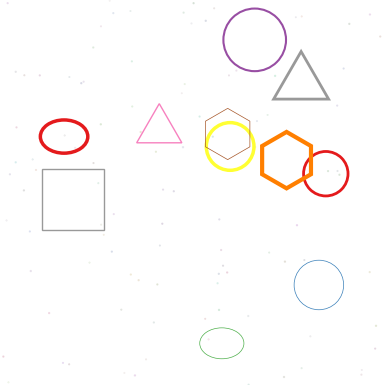[{"shape": "circle", "thickness": 2, "radius": 0.29, "center": [0.846, 0.549]}, {"shape": "oval", "thickness": 2.5, "radius": 0.31, "center": [0.166, 0.645]}, {"shape": "circle", "thickness": 0.5, "radius": 0.32, "center": [0.828, 0.26]}, {"shape": "oval", "thickness": 0.5, "radius": 0.29, "center": [0.576, 0.108]}, {"shape": "circle", "thickness": 1.5, "radius": 0.41, "center": [0.662, 0.896]}, {"shape": "hexagon", "thickness": 3, "radius": 0.37, "center": [0.744, 0.584]}, {"shape": "circle", "thickness": 2.5, "radius": 0.31, "center": [0.598, 0.62]}, {"shape": "hexagon", "thickness": 0.5, "radius": 0.33, "center": [0.591, 0.652]}, {"shape": "triangle", "thickness": 1, "radius": 0.34, "center": [0.414, 0.663]}, {"shape": "triangle", "thickness": 2, "radius": 0.41, "center": [0.782, 0.784]}, {"shape": "square", "thickness": 1, "radius": 0.4, "center": [0.19, 0.481]}]